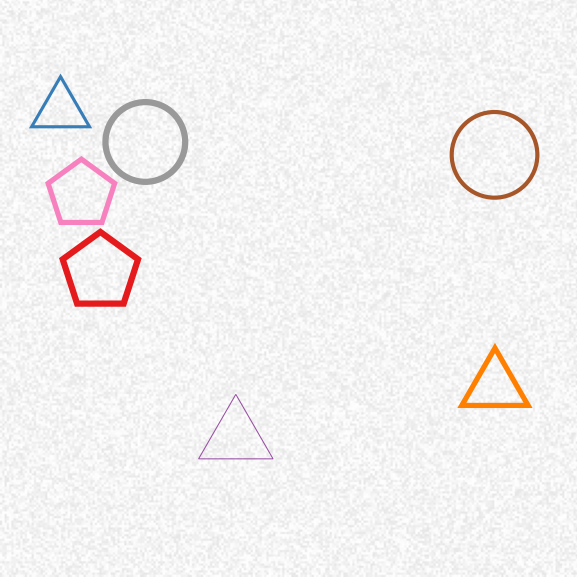[{"shape": "pentagon", "thickness": 3, "radius": 0.34, "center": [0.174, 0.529]}, {"shape": "triangle", "thickness": 1.5, "radius": 0.29, "center": [0.105, 0.809]}, {"shape": "triangle", "thickness": 0.5, "radius": 0.37, "center": [0.408, 0.242]}, {"shape": "triangle", "thickness": 2.5, "radius": 0.33, "center": [0.857, 0.33]}, {"shape": "circle", "thickness": 2, "radius": 0.37, "center": [0.856, 0.731]}, {"shape": "pentagon", "thickness": 2.5, "radius": 0.3, "center": [0.141, 0.663]}, {"shape": "circle", "thickness": 3, "radius": 0.35, "center": [0.252, 0.753]}]